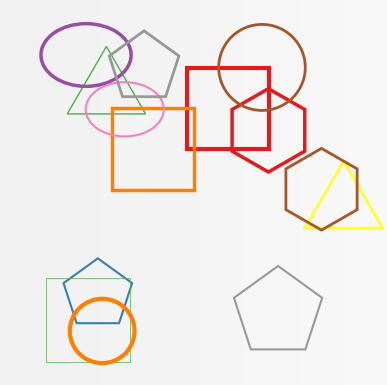[{"shape": "square", "thickness": 3, "radius": 0.53, "center": [0.588, 0.719]}, {"shape": "hexagon", "thickness": 2.5, "radius": 0.54, "center": [0.693, 0.662]}, {"shape": "pentagon", "thickness": 1.5, "radius": 0.47, "center": [0.252, 0.236]}, {"shape": "square", "thickness": 0.5, "radius": 0.54, "center": [0.227, 0.168]}, {"shape": "triangle", "thickness": 1, "radius": 0.58, "center": [0.275, 0.762]}, {"shape": "oval", "thickness": 2.5, "radius": 0.58, "center": [0.222, 0.857]}, {"shape": "circle", "thickness": 3, "radius": 0.42, "center": [0.264, 0.14]}, {"shape": "square", "thickness": 2.5, "radius": 0.53, "center": [0.395, 0.613]}, {"shape": "triangle", "thickness": 2, "radius": 0.58, "center": [0.887, 0.466]}, {"shape": "hexagon", "thickness": 2, "radius": 0.53, "center": [0.83, 0.508]}, {"shape": "circle", "thickness": 2, "radius": 0.56, "center": [0.676, 0.825]}, {"shape": "oval", "thickness": 1.5, "radius": 0.5, "center": [0.322, 0.716]}, {"shape": "pentagon", "thickness": 1.5, "radius": 0.6, "center": [0.718, 0.189]}, {"shape": "pentagon", "thickness": 2, "radius": 0.47, "center": [0.372, 0.825]}]